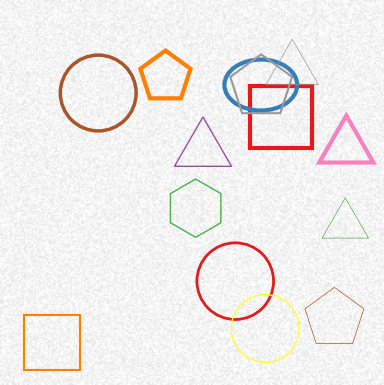[{"shape": "square", "thickness": 3, "radius": 0.4, "center": [0.729, 0.695]}, {"shape": "circle", "thickness": 2, "radius": 0.5, "center": [0.611, 0.27]}, {"shape": "oval", "thickness": 3, "radius": 0.47, "center": [0.677, 0.779]}, {"shape": "hexagon", "thickness": 1, "radius": 0.38, "center": [0.508, 0.459]}, {"shape": "triangle", "thickness": 0.5, "radius": 0.35, "center": [0.897, 0.416]}, {"shape": "triangle", "thickness": 1, "radius": 0.43, "center": [0.527, 0.611]}, {"shape": "pentagon", "thickness": 3, "radius": 0.34, "center": [0.43, 0.8]}, {"shape": "square", "thickness": 1.5, "radius": 0.36, "center": [0.135, 0.111]}, {"shape": "circle", "thickness": 1, "radius": 0.44, "center": [0.689, 0.147]}, {"shape": "circle", "thickness": 2.5, "radius": 0.49, "center": [0.255, 0.758]}, {"shape": "pentagon", "thickness": 0.5, "radius": 0.4, "center": [0.869, 0.173]}, {"shape": "triangle", "thickness": 3, "radius": 0.41, "center": [0.9, 0.618]}, {"shape": "triangle", "thickness": 0.5, "radius": 0.39, "center": [0.759, 0.819]}, {"shape": "pentagon", "thickness": 1.5, "radius": 0.42, "center": [0.678, 0.774]}]